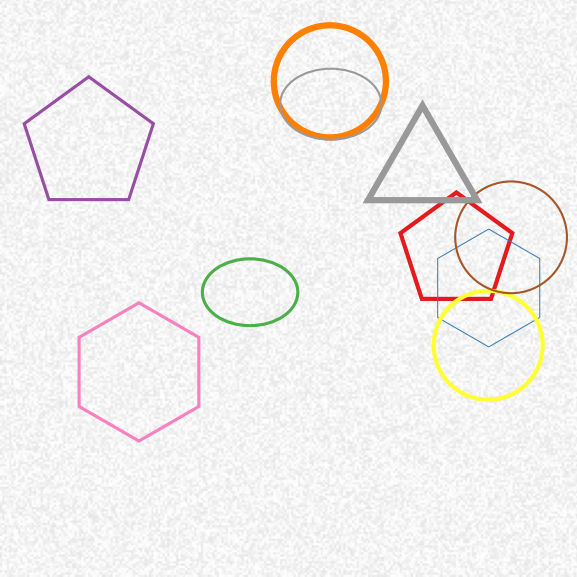[{"shape": "pentagon", "thickness": 2, "radius": 0.51, "center": [0.79, 0.564]}, {"shape": "hexagon", "thickness": 0.5, "radius": 0.51, "center": [0.846, 0.5]}, {"shape": "oval", "thickness": 1.5, "radius": 0.41, "center": [0.433, 0.493]}, {"shape": "pentagon", "thickness": 1.5, "radius": 0.59, "center": [0.154, 0.749]}, {"shape": "circle", "thickness": 3, "radius": 0.49, "center": [0.571, 0.858]}, {"shape": "circle", "thickness": 2, "radius": 0.47, "center": [0.845, 0.401]}, {"shape": "circle", "thickness": 1, "radius": 0.48, "center": [0.885, 0.588]}, {"shape": "hexagon", "thickness": 1.5, "radius": 0.6, "center": [0.241, 0.355]}, {"shape": "oval", "thickness": 1, "radius": 0.44, "center": [0.573, 0.819]}, {"shape": "triangle", "thickness": 3, "radius": 0.55, "center": [0.732, 0.707]}]